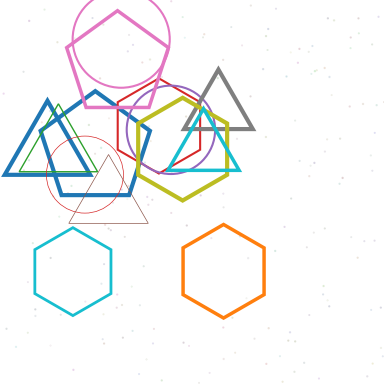[{"shape": "pentagon", "thickness": 3, "radius": 0.75, "center": [0.248, 0.614]}, {"shape": "triangle", "thickness": 3, "radius": 0.64, "center": [0.123, 0.61]}, {"shape": "hexagon", "thickness": 2.5, "radius": 0.61, "center": [0.581, 0.295]}, {"shape": "triangle", "thickness": 1, "radius": 0.59, "center": [0.152, 0.613]}, {"shape": "circle", "thickness": 0.5, "radius": 0.5, "center": [0.221, 0.547]}, {"shape": "hexagon", "thickness": 1.5, "radius": 0.62, "center": [0.413, 0.673]}, {"shape": "circle", "thickness": 1.5, "radius": 0.57, "center": [0.444, 0.663]}, {"shape": "triangle", "thickness": 0.5, "radius": 0.6, "center": [0.282, 0.479]}, {"shape": "pentagon", "thickness": 2.5, "radius": 0.69, "center": [0.305, 0.833]}, {"shape": "circle", "thickness": 1.5, "radius": 0.63, "center": [0.315, 0.898]}, {"shape": "triangle", "thickness": 3, "radius": 0.52, "center": [0.567, 0.716]}, {"shape": "hexagon", "thickness": 3, "radius": 0.67, "center": [0.474, 0.613]}, {"shape": "triangle", "thickness": 2.5, "radius": 0.53, "center": [0.529, 0.611]}, {"shape": "hexagon", "thickness": 2, "radius": 0.57, "center": [0.189, 0.294]}]